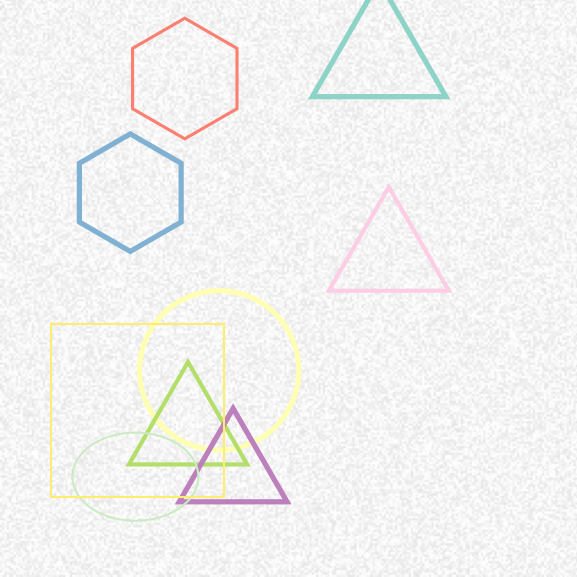[{"shape": "triangle", "thickness": 2.5, "radius": 0.67, "center": [0.657, 0.899]}, {"shape": "circle", "thickness": 2.5, "radius": 0.69, "center": [0.379, 0.358]}, {"shape": "hexagon", "thickness": 1.5, "radius": 0.52, "center": [0.32, 0.863]}, {"shape": "hexagon", "thickness": 2.5, "radius": 0.51, "center": [0.226, 0.666]}, {"shape": "triangle", "thickness": 2, "radius": 0.59, "center": [0.326, 0.254]}, {"shape": "triangle", "thickness": 2, "radius": 0.6, "center": [0.673, 0.556]}, {"shape": "triangle", "thickness": 2.5, "radius": 0.54, "center": [0.404, 0.184]}, {"shape": "oval", "thickness": 1, "radius": 0.55, "center": [0.234, 0.174]}, {"shape": "square", "thickness": 1, "radius": 0.75, "center": [0.238, 0.288]}]